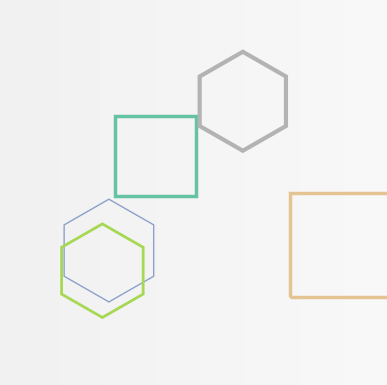[{"shape": "square", "thickness": 2.5, "radius": 0.52, "center": [0.401, 0.594]}, {"shape": "hexagon", "thickness": 1, "radius": 0.67, "center": [0.281, 0.349]}, {"shape": "hexagon", "thickness": 2, "radius": 0.61, "center": [0.264, 0.297]}, {"shape": "square", "thickness": 2.5, "radius": 0.68, "center": [0.884, 0.364]}, {"shape": "hexagon", "thickness": 3, "radius": 0.64, "center": [0.627, 0.737]}]